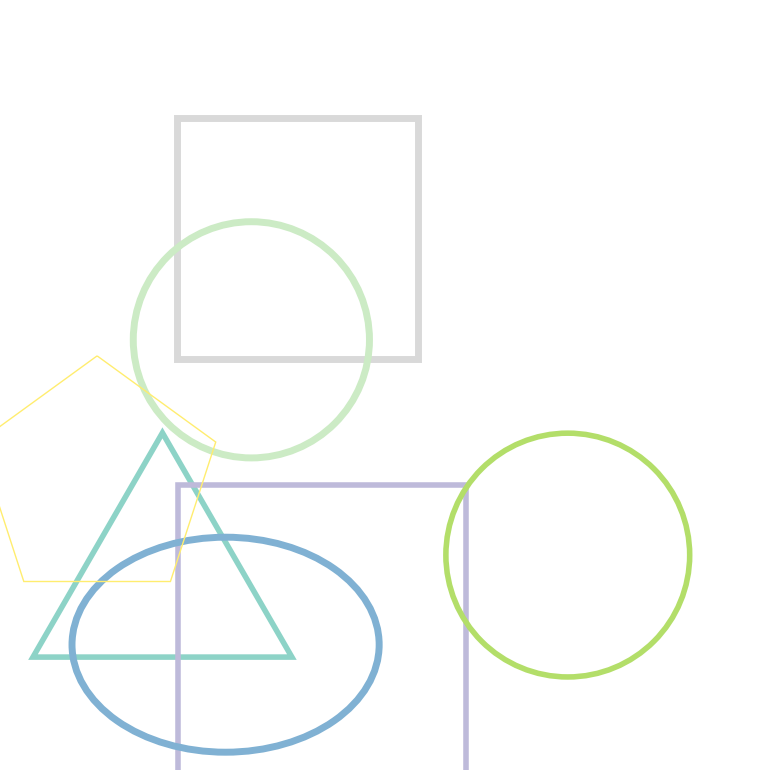[{"shape": "triangle", "thickness": 2, "radius": 0.97, "center": [0.211, 0.244]}, {"shape": "square", "thickness": 2, "radius": 0.93, "center": [0.418, 0.183]}, {"shape": "oval", "thickness": 2.5, "radius": 1.0, "center": [0.293, 0.163]}, {"shape": "circle", "thickness": 2, "radius": 0.79, "center": [0.737, 0.279]}, {"shape": "square", "thickness": 2.5, "radius": 0.78, "center": [0.387, 0.691]}, {"shape": "circle", "thickness": 2.5, "radius": 0.77, "center": [0.326, 0.559]}, {"shape": "pentagon", "thickness": 0.5, "radius": 0.81, "center": [0.126, 0.376]}]